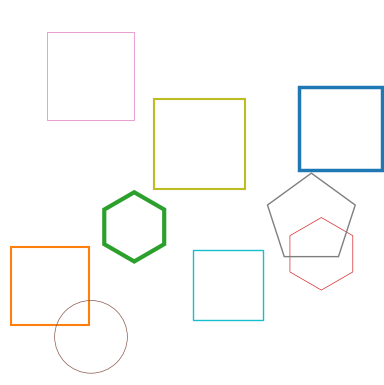[{"shape": "square", "thickness": 2.5, "radius": 0.54, "center": [0.883, 0.666]}, {"shape": "square", "thickness": 1.5, "radius": 0.51, "center": [0.129, 0.258]}, {"shape": "hexagon", "thickness": 3, "radius": 0.45, "center": [0.349, 0.411]}, {"shape": "hexagon", "thickness": 0.5, "radius": 0.47, "center": [0.835, 0.341]}, {"shape": "circle", "thickness": 0.5, "radius": 0.47, "center": [0.236, 0.125]}, {"shape": "square", "thickness": 0.5, "radius": 0.57, "center": [0.234, 0.802]}, {"shape": "pentagon", "thickness": 1, "radius": 0.6, "center": [0.809, 0.43]}, {"shape": "square", "thickness": 1.5, "radius": 0.59, "center": [0.518, 0.626]}, {"shape": "square", "thickness": 1, "radius": 0.45, "center": [0.593, 0.259]}]